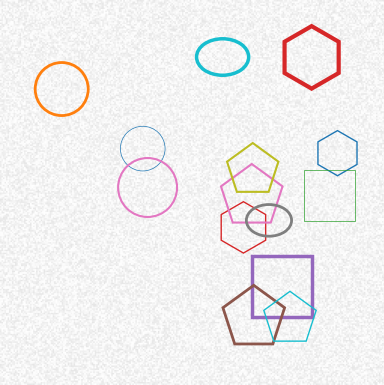[{"shape": "circle", "thickness": 0.5, "radius": 0.29, "center": [0.371, 0.614]}, {"shape": "hexagon", "thickness": 1, "radius": 0.29, "center": [0.877, 0.602]}, {"shape": "circle", "thickness": 2, "radius": 0.34, "center": [0.16, 0.769]}, {"shape": "square", "thickness": 0.5, "radius": 0.33, "center": [0.855, 0.492]}, {"shape": "hexagon", "thickness": 1, "radius": 0.33, "center": [0.632, 0.409]}, {"shape": "hexagon", "thickness": 3, "radius": 0.41, "center": [0.809, 0.851]}, {"shape": "square", "thickness": 2.5, "radius": 0.39, "center": [0.732, 0.256]}, {"shape": "pentagon", "thickness": 2, "radius": 0.42, "center": [0.659, 0.175]}, {"shape": "pentagon", "thickness": 1.5, "radius": 0.42, "center": [0.654, 0.49]}, {"shape": "circle", "thickness": 1.5, "radius": 0.38, "center": [0.383, 0.513]}, {"shape": "oval", "thickness": 2, "radius": 0.29, "center": [0.699, 0.428]}, {"shape": "pentagon", "thickness": 1.5, "radius": 0.35, "center": [0.656, 0.558]}, {"shape": "oval", "thickness": 2.5, "radius": 0.34, "center": [0.578, 0.852]}, {"shape": "pentagon", "thickness": 1, "radius": 0.36, "center": [0.753, 0.172]}]